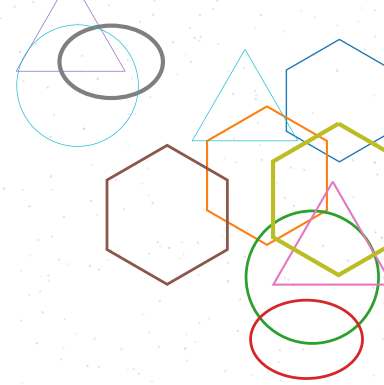[{"shape": "hexagon", "thickness": 1, "radius": 0.79, "center": [0.882, 0.739]}, {"shape": "hexagon", "thickness": 1.5, "radius": 0.9, "center": [0.693, 0.544]}, {"shape": "circle", "thickness": 2, "radius": 0.86, "center": [0.811, 0.28]}, {"shape": "oval", "thickness": 2, "radius": 0.73, "center": [0.796, 0.119]}, {"shape": "triangle", "thickness": 0.5, "radius": 0.82, "center": [0.184, 0.897]}, {"shape": "hexagon", "thickness": 2, "radius": 0.9, "center": [0.434, 0.442]}, {"shape": "triangle", "thickness": 1.5, "radius": 0.89, "center": [0.864, 0.35]}, {"shape": "oval", "thickness": 3, "radius": 0.67, "center": [0.289, 0.839]}, {"shape": "hexagon", "thickness": 3, "radius": 0.98, "center": [0.879, 0.482]}, {"shape": "triangle", "thickness": 0.5, "radius": 0.79, "center": [0.636, 0.713]}, {"shape": "circle", "thickness": 0.5, "radius": 0.79, "center": [0.201, 0.778]}]